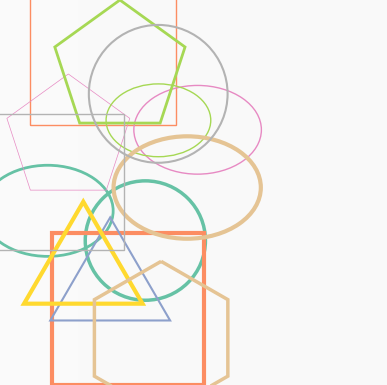[{"shape": "oval", "thickness": 2, "radius": 0.85, "center": [0.123, 0.452]}, {"shape": "circle", "thickness": 2.5, "radius": 0.78, "center": [0.375, 0.375]}, {"shape": "square", "thickness": 3, "radius": 0.99, "center": [0.33, 0.197]}, {"shape": "square", "thickness": 1, "radius": 0.94, "center": [0.265, 0.865]}, {"shape": "triangle", "thickness": 1.5, "radius": 0.89, "center": [0.284, 0.257]}, {"shape": "oval", "thickness": 1, "radius": 0.82, "center": [0.51, 0.663]}, {"shape": "pentagon", "thickness": 0.5, "radius": 0.83, "center": [0.176, 0.641]}, {"shape": "oval", "thickness": 1, "radius": 0.68, "center": [0.409, 0.688]}, {"shape": "pentagon", "thickness": 2, "radius": 0.88, "center": [0.309, 0.823]}, {"shape": "triangle", "thickness": 3, "radius": 0.88, "center": [0.215, 0.299]}, {"shape": "oval", "thickness": 3, "radius": 0.95, "center": [0.483, 0.513]}, {"shape": "hexagon", "thickness": 2.5, "radius": 0.99, "center": [0.416, 0.122]}, {"shape": "square", "thickness": 1, "radius": 0.88, "center": [0.143, 0.527]}, {"shape": "circle", "thickness": 1.5, "radius": 0.9, "center": [0.408, 0.756]}]